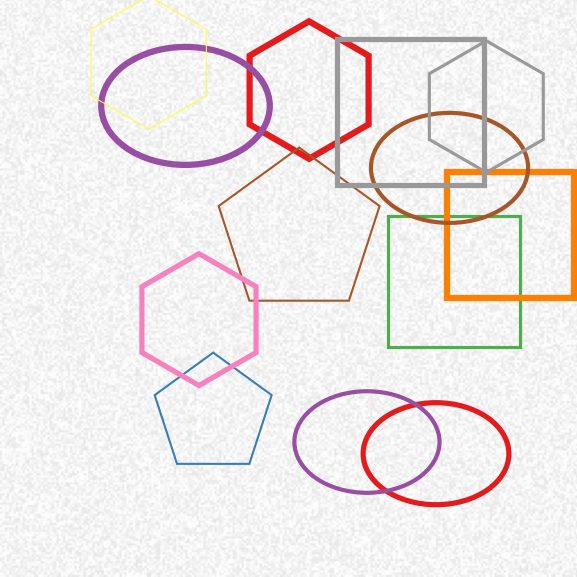[{"shape": "hexagon", "thickness": 3, "radius": 0.59, "center": [0.535, 0.843]}, {"shape": "oval", "thickness": 2.5, "radius": 0.63, "center": [0.755, 0.214]}, {"shape": "pentagon", "thickness": 1, "radius": 0.53, "center": [0.369, 0.282]}, {"shape": "square", "thickness": 1.5, "radius": 0.57, "center": [0.786, 0.511]}, {"shape": "oval", "thickness": 3, "radius": 0.73, "center": [0.321, 0.816]}, {"shape": "oval", "thickness": 2, "radius": 0.63, "center": [0.635, 0.234]}, {"shape": "square", "thickness": 3, "radius": 0.55, "center": [0.884, 0.593]}, {"shape": "hexagon", "thickness": 0.5, "radius": 0.58, "center": [0.258, 0.891]}, {"shape": "pentagon", "thickness": 1, "radius": 0.73, "center": [0.518, 0.597]}, {"shape": "oval", "thickness": 2, "radius": 0.68, "center": [0.778, 0.708]}, {"shape": "hexagon", "thickness": 2.5, "radius": 0.57, "center": [0.345, 0.446]}, {"shape": "hexagon", "thickness": 1.5, "radius": 0.57, "center": [0.842, 0.815]}, {"shape": "square", "thickness": 2.5, "radius": 0.63, "center": [0.711, 0.805]}]